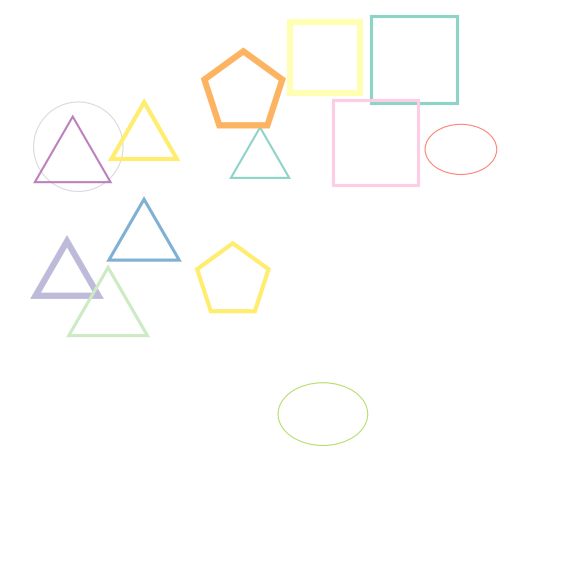[{"shape": "triangle", "thickness": 1, "radius": 0.29, "center": [0.45, 0.72]}, {"shape": "square", "thickness": 1.5, "radius": 0.38, "center": [0.717, 0.896]}, {"shape": "square", "thickness": 3, "radius": 0.31, "center": [0.563, 0.9]}, {"shape": "triangle", "thickness": 3, "radius": 0.31, "center": [0.116, 0.518]}, {"shape": "oval", "thickness": 0.5, "radius": 0.31, "center": [0.798, 0.74]}, {"shape": "triangle", "thickness": 1.5, "radius": 0.35, "center": [0.249, 0.584]}, {"shape": "pentagon", "thickness": 3, "radius": 0.35, "center": [0.421, 0.839]}, {"shape": "oval", "thickness": 0.5, "radius": 0.39, "center": [0.559, 0.282]}, {"shape": "square", "thickness": 1.5, "radius": 0.37, "center": [0.65, 0.752]}, {"shape": "circle", "thickness": 0.5, "radius": 0.39, "center": [0.136, 0.745]}, {"shape": "triangle", "thickness": 1, "radius": 0.38, "center": [0.126, 0.722]}, {"shape": "triangle", "thickness": 1.5, "radius": 0.39, "center": [0.187, 0.457]}, {"shape": "triangle", "thickness": 2, "radius": 0.33, "center": [0.25, 0.757]}, {"shape": "pentagon", "thickness": 2, "radius": 0.33, "center": [0.403, 0.513]}]